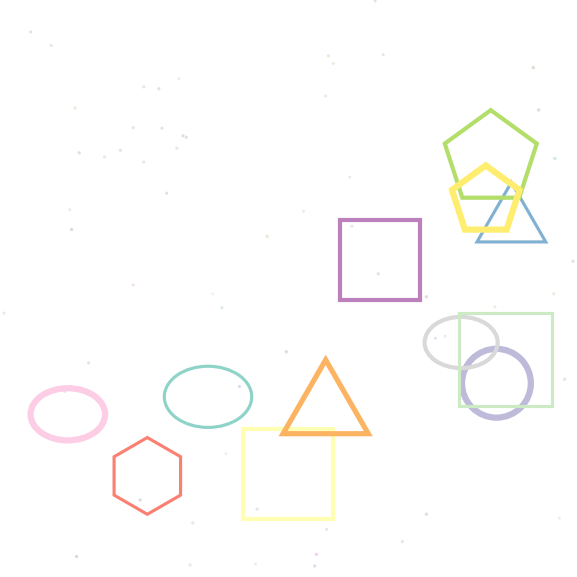[{"shape": "oval", "thickness": 1.5, "radius": 0.38, "center": [0.36, 0.312]}, {"shape": "square", "thickness": 2, "radius": 0.39, "center": [0.498, 0.179]}, {"shape": "circle", "thickness": 3, "radius": 0.3, "center": [0.86, 0.336]}, {"shape": "hexagon", "thickness": 1.5, "radius": 0.33, "center": [0.255, 0.175]}, {"shape": "triangle", "thickness": 1.5, "radius": 0.34, "center": [0.886, 0.615]}, {"shape": "triangle", "thickness": 2.5, "radius": 0.43, "center": [0.564, 0.291]}, {"shape": "pentagon", "thickness": 2, "radius": 0.42, "center": [0.85, 0.725]}, {"shape": "oval", "thickness": 3, "radius": 0.32, "center": [0.117, 0.282]}, {"shape": "oval", "thickness": 2, "radius": 0.32, "center": [0.798, 0.406]}, {"shape": "square", "thickness": 2, "radius": 0.35, "center": [0.658, 0.548]}, {"shape": "square", "thickness": 1.5, "radius": 0.4, "center": [0.876, 0.377]}, {"shape": "pentagon", "thickness": 3, "radius": 0.31, "center": [0.841, 0.651]}]